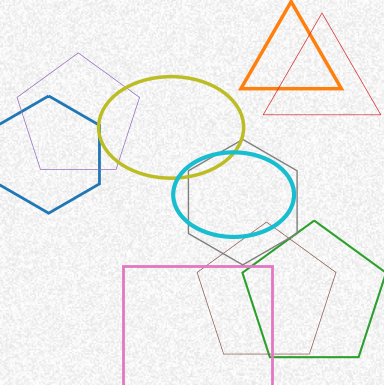[{"shape": "hexagon", "thickness": 2, "radius": 0.76, "center": [0.126, 0.599]}, {"shape": "triangle", "thickness": 2.5, "radius": 0.75, "center": [0.756, 0.845]}, {"shape": "pentagon", "thickness": 1.5, "radius": 0.98, "center": [0.816, 0.231]}, {"shape": "triangle", "thickness": 0.5, "radius": 0.88, "center": [0.836, 0.79]}, {"shape": "pentagon", "thickness": 0.5, "radius": 0.84, "center": [0.203, 0.695]}, {"shape": "pentagon", "thickness": 0.5, "radius": 0.95, "center": [0.692, 0.234]}, {"shape": "square", "thickness": 2, "radius": 0.97, "center": [0.513, 0.117]}, {"shape": "hexagon", "thickness": 1, "radius": 0.81, "center": [0.631, 0.475]}, {"shape": "oval", "thickness": 2.5, "radius": 0.94, "center": [0.445, 0.669]}, {"shape": "oval", "thickness": 3, "radius": 0.78, "center": [0.607, 0.494]}]